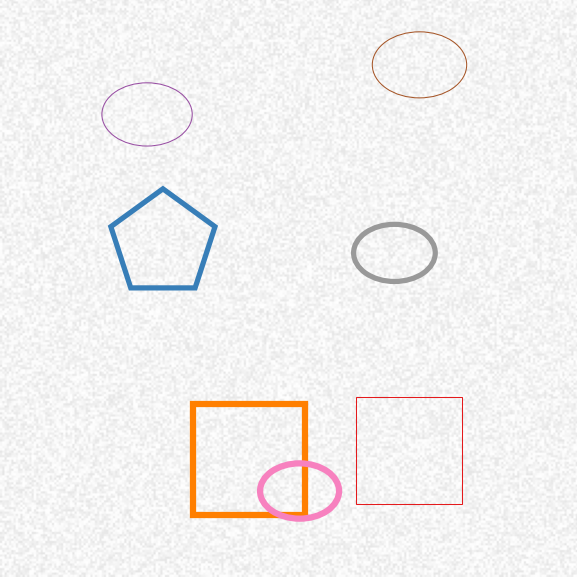[{"shape": "square", "thickness": 0.5, "radius": 0.46, "center": [0.708, 0.219]}, {"shape": "pentagon", "thickness": 2.5, "radius": 0.47, "center": [0.282, 0.577]}, {"shape": "oval", "thickness": 0.5, "radius": 0.39, "center": [0.255, 0.801]}, {"shape": "square", "thickness": 3, "radius": 0.48, "center": [0.431, 0.203]}, {"shape": "oval", "thickness": 0.5, "radius": 0.41, "center": [0.726, 0.887]}, {"shape": "oval", "thickness": 3, "radius": 0.34, "center": [0.519, 0.149]}, {"shape": "oval", "thickness": 2.5, "radius": 0.35, "center": [0.683, 0.561]}]